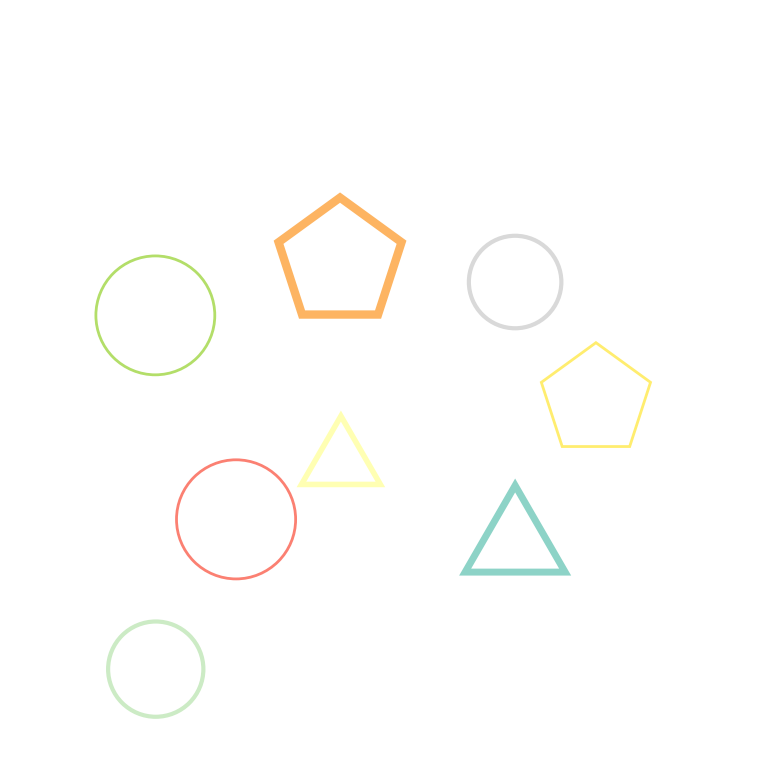[{"shape": "triangle", "thickness": 2.5, "radius": 0.38, "center": [0.669, 0.295]}, {"shape": "triangle", "thickness": 2, "radius": 0.3, "center": [0.443, 0.4]}, {"shape": "circle", "thickness": 1, "radius": 0.39, "center": [0.307, 0.326]}, {"shape": "pentagon", "thickness": 3, "radius": 0.42, "center": [0.442, 0.659]}, {"shape": "circle", "thickness": 1, "radius": 0.39, "center": [0.202, 0.59]}, {"shape": "circle", "thickness": 1.5, "radius": 0.3, "center": [0.669, 0.634]}, {"shape": "circle", "thickness": 1.5, "radius": 0.31, "center": [0.202, 0.131]}, {"shape": "pentagon", "thickness": 1, "radius": 0.37, "center": [0.774, 0.48]}]